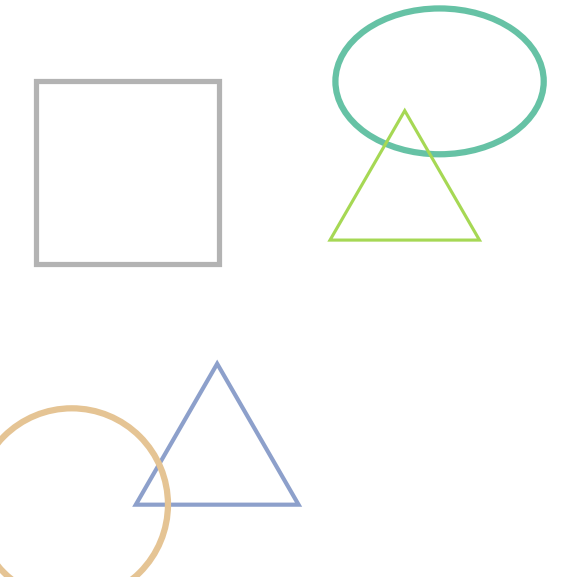[{"shape": "oval", "thickness": 3, "radius": 0.9, "center": [0.761, 0.858]}, {"shape": "triangle", "thickness": 2, "radius": 0.81, "center": [0.376, 0.207]}, {"shape": "triangle", "thickness": 1.5, "radius": 0.75, "center": [0.701, 0.658]}, {"shape": "circle", "thickness": 3, "radius": 0.83, "center": [0.124, 0.126]}, {"shape": "square", "thickness": 2.5, "radius": 0.79, "center": [0.221, 0.7]}]